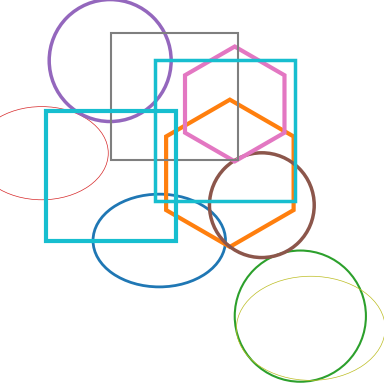[{"shape": "oval", "thickness": 2, "radius": 0.86, "center": [0.414, 0.375]}, {"shape": "hexagon", "thickness": 3, "radius": 0.96, "center": [0.597, 0.55]}, {"shape": "circle", "thickness": 1.5, "radius": 0.85, "center": [0.78, 0.179]}, {"shape": "oval", "thickness": 0.5, "radius": 0.86, "center": [0.108, 0.602]}, {"shape": "circle", "thickness": 2.5, "radius": 0.79, "center": [0.286, 0.843]}, {"shape": "circle", "thickness": 2.5, "radius": 0.68, "center": [0.68, 0.467]}, {"shape": "hexagon", "thickness": 3, "radius": 0.75, "center": [0.61, 0.73]}, {"shape": "square", "thickness": 1.5, "radius": 0.82, "center": [0.453, 0.75]}, {"shape": "oval", "thickness": 0.5, "radius": 0.97, "center": [0.807, 0.147]}, {"shape": "square", "thickness": 2.5, "radius": 0.91, "center": [0.585, 0.661]}, {"shape": "square", "thickness": 3, "radius": 0.85, "center": [0.289, 0.542]}]